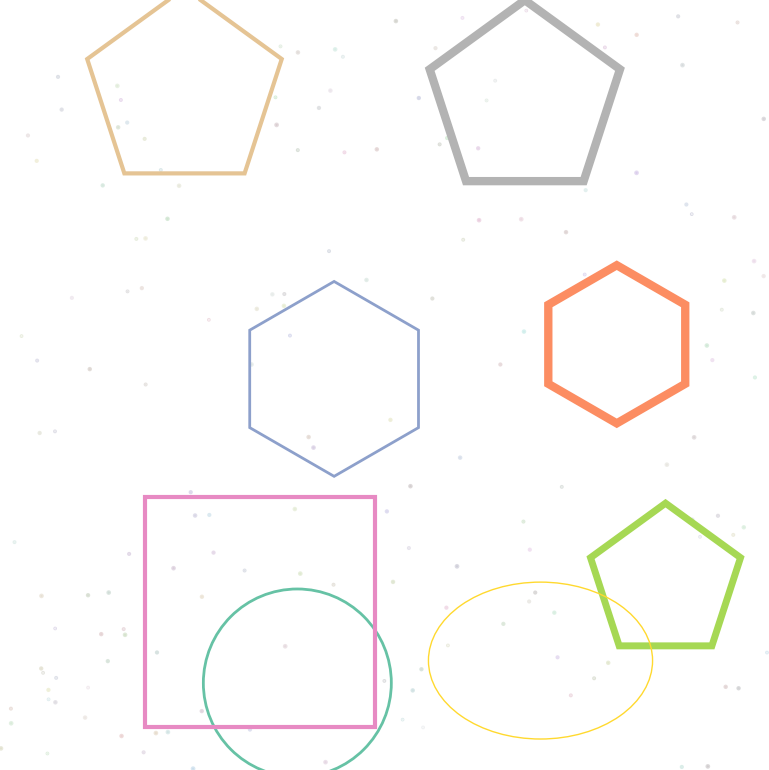[{"shape": "circle", "thickness": 1, "radius": 0.61, "center": [0.386, 0.113]}, {"shape": "hexagon", "thickness": 3, "radius": 0.51, "center": [0.801, 0.553]}, {"shape": "hexagon", "thickness": 1, "radius": 0.63, "center": [0.434, 0.508]}, {"shape": "square", "thickness": 1.5, "radius": 0.75, "center": [0.338, 0.206]}, {"shape": "pentagon", "thickness": 2.5, "radius": 0.51, "center": [0.864, 0.244]}, {"shape": "oval", "thickness": 0.5, "radius": 0.73, "center": [0.702, 0.142]}, {"shape": "pentagon", "thickness": 1.5, "radius": 0.66, "center": [0.24, 0.882]}, {"shape": "pentagon", "thickness": 3, "radius": 0.65, "center": [0.682, 0.87]}]